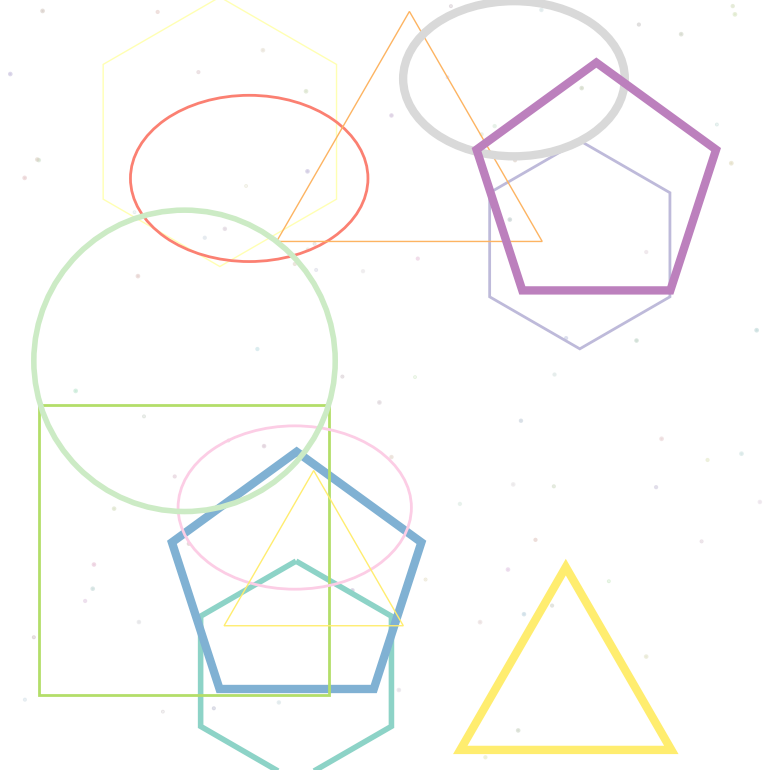[{"shape": "hexagon", "thickness": 2, "radius": 0.72, "center": [0.384, 0.128]}, {"shape": "hexagon", "thickness": 0.5, "radius": 0.87, "center": [0.286, 0.829]}, {"shape": "hexagon", "thickness": 1, "radius": 0.68, "center": [0.753, 0.682]}, {"shape": "oval", "thickness": 1, "radius": 0.77, "center": [0.324, 0.768]}, {"shape": "pentagon", "thickness": 3, "radius": 0.85, "center": [0.385, 0.243]}, {"shape": "triangle", "thickness": 0.5, "radius": 1.0, "center": [0.532, 0.786]}, {"shape": "square", "thickness": 1, "radius": 0.94, "center": [0.239, 0.286]}, {"shape": "oval", "thickness": 1, "radius": 0.76, "center": [0.383, 0.341]}, {"shape": "oval", "thickness": 3, "radius": 0.72, "center": [0.667, 0.898]}, {"shape": "pentagon", "thickness": 3, "radius": 0.82, "center": [0.774, 0.755]}, {"shape": "circle", "thickness": 2, "radius": 0.98, "center": [0.24, 0.531]}, {"shape": "triangle", "thickness": 0.5, "radius": 0.67, "center": [0.407, 0.255]}, {"shape": "triangle", "thickness": 3, "radius": 0.79, "center": [0.735, 0.105]}]